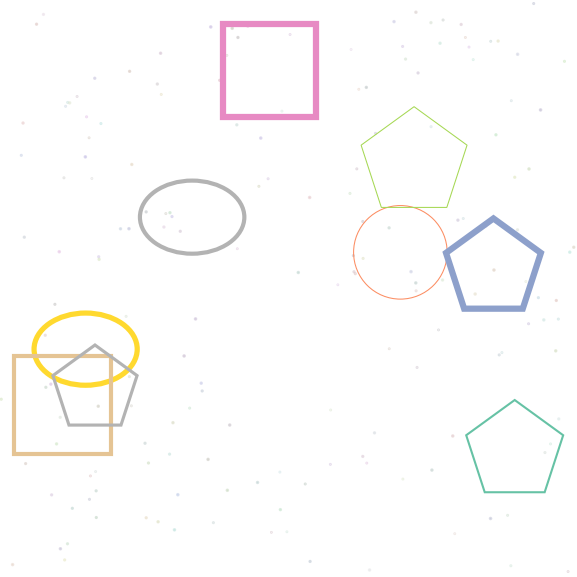[{"shape": "pentagon", "thickness": 1, "radius": 0.44, "center": [0.891, 0.218]}, {"shape": "circle", "thickness": 0.5, "radius": 0.41, "center": [0.693, 0.562]}, {"shape": "pentagon", "thickness": 3, "radius": 0.43, "center": [0.854, 0.534]}, {"shape": "square", "thickness": 3, "radius": 0.4, "center": [0.466, 0.877]}, {"shape": "pentagon", "thickness": 0.5, "radius": 0.48, "center": [0.717, 0.718]}, {"shape": "oval", "thickness": 2.5, "radius": 0.45, "center": [0.148, 0.395]}, {"shape": "square", "thickness": 2, "radius": 0.42, "center": [0.108, 0.297]}, {"shape": "pentagon", "thickness": 1.5, "radius": 0.38, "center": [0.164, 0.325]}, {"shape": "oval", "thickness": 2, "radius": 0.45, "center": [0.333, 0.623]}]